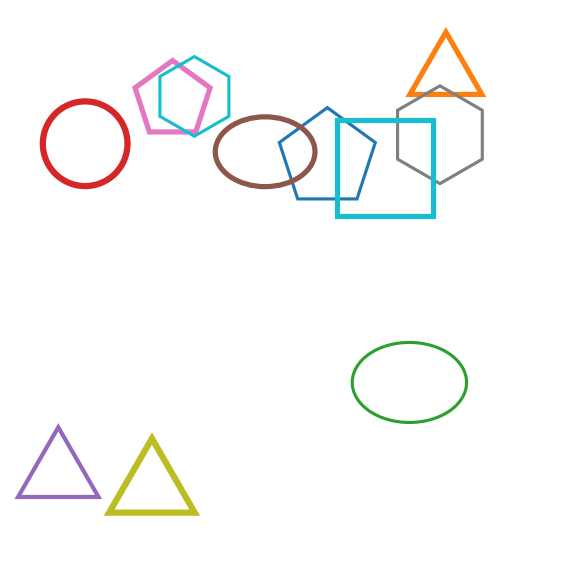[{"shape": "pentagon", "thickness": 1.5, "radius": 0.44, "center": [0.567, 0.725]}, {"shape": "triangle", "thickness": 2.5, "radius": 0.36, "center": [0.772, 0.872]}, {"shape": "oval", "thickness": 1.5, "radius": 0.5, "center": [0.709, 0.337]}, {"shape": "circle", "thickness": 3, "radius": 0.37, "center": [0.147, 0.75]}, {"shape": "triangle", "thickness": 2, "radius": 0.4, "center": [0.101, 0.179]}, {"shape": "oval", "thickness": 2.5, "radius": 0.43, "center": [0.459, 0.736]}, {"shape": "pentagon", "thickness": 2.5, "radius": 0.34, "center": [0.299, 0.826]}, {"shape": "hexagon", "thickness": 1.5, "radius": 0.42, "center": [0.762, 0.766]}, {"shape": "triangle", "thickness": 3, "radius": 0.43, "center": [0.263, 0.154]}, {"shape": "hexagon", "thickness": 1.5, "radius": 0.34, "center": [0.337, 0.832]}, {"shape": "square", "thickness": 2.5, "radius": 0.41, "center": [0.667, 0.708]}]